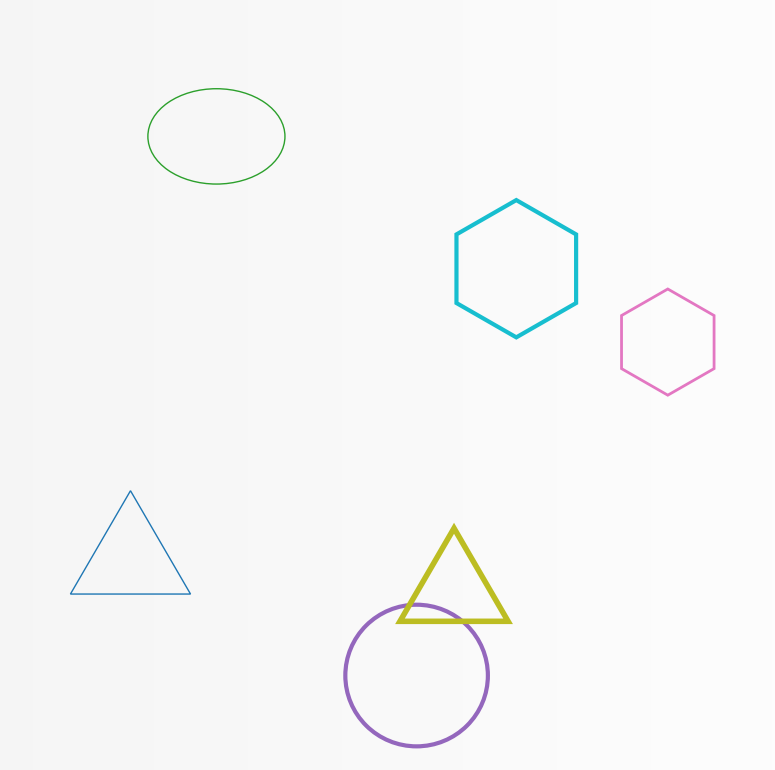[{"shape": "triangle", "thickness": 0.5, "radius": 0.45, "center": [0.168, 0.273]}, {"shape": "oval", "thickness": 0.5, "radius": 0.44, "center": [0.279, 0.823]}, {"shape": "circle", "thickness": 1.5, "radius": 0.46, "center": [0.538, 0.123]}, {"shape": "hexagon", "thickness": 1, "radius": 0.34, "center": [0.862, 0.556]}, {"shape": "triangle", "thickness": 2, "radius": 0.4, "center": [0.586, 0.233]}, {"shape": "hexagon", "thickness": 1.5, "radius": 0.45, "center": [0.666, 0.651]}]